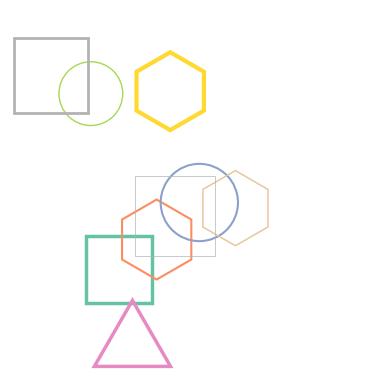[{"shape": "square", "thickness": 2.5, "radius": 0.43, "center": [0.309, 0.299]}, {"shape": "hexagon", "thickness": 1.5, "radius": 0.52, "center": [0.407, 0.378]}, {"shape": "circle", "thickness": 1.5, "radius": 0.5, "center": [0.518, 0.474]}, {"shape": "triangle", "thickness": 2.5, "radius": 0.57, "center": [0.344, 0.105]}, {"shape": "circle", "thickness": 1, "radius": 0.41, "center": [0.236, 0.757]}, {"shape": "hexagon", "thickness": 3, "radius": 0.51, "center": [0.442, 0.763]}, {"shape": "hexagon", "thickness": 1, "radius": 0.49, "center": [0.611, 0.459]}, {"shape": "square", "thickness": 2, "radius": 0.48, "center": [0.132, 0.804]}, {"shape": "square", "thickness": 0.5, "radius": 0.52, "center": [0.455, 0.438]}]